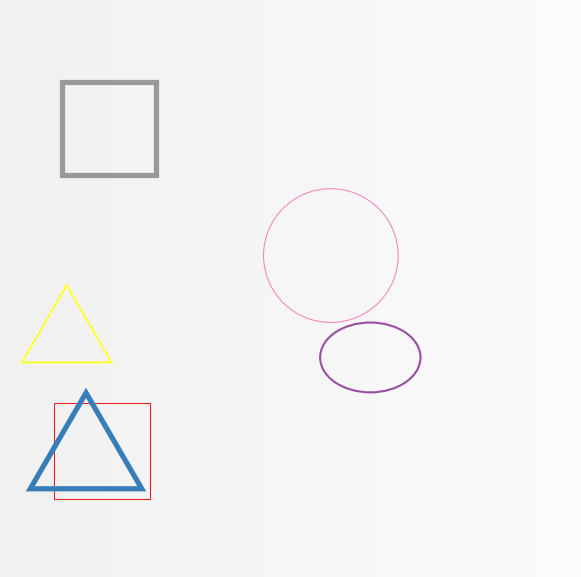[{"shape": "square", "thickness": 0.5, "radius": 0.42, "center": [0.175, 0.217]}, {"shape": "triangle", "thickness": 2.5, "radius": 0.55, "center": [0.148, 0.208]}, {"shape": "oval", "thickness": 1, "radius": 0.43, "center": [0.637, 0.38]}, {"shape": "triangle", "thickness": 1, "radius": 0.45, "center": [0.115, 0.416]}, {"shape": "circle", "thickness": 0.5, "radius": 0.58, "center": [0.569, 0.557]}, {"shape": "square", "thickness": 2.5, "radius": 0.4, "center": [0.188, 0.777]}]